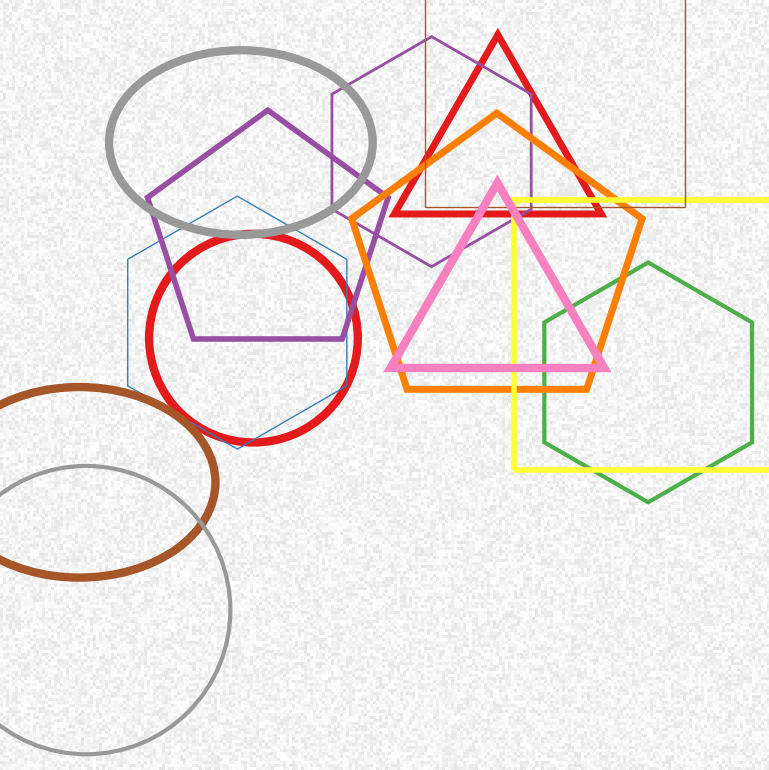[{"shape": "circle", "thickness": 3, "radius": 0.68, "center": [0.329, 0.561]}, {"shape": "triangle", "thickness": 2.5, "radius": 0.78, "center": [0.647, 0.8]}, {"shape": "hexagon", "thickness": 0.5, "radius": 0.82, "center": [0.308, 0.581]}, {"shape": "hexagon", "thickness": 1.5, "radius": 0.78, "center": [0.842, 0.503]}, {"shape": "pentagon", "thickness": 2, "radius": 0.82, "center": [0.348, 0.693]}, {"shape": "hexagon", "thickness": 1, "radius": 0.75, "center": [0.56, 0.803]}, {"shape": "pentagon", "thickness": 2.5, "radius": 0.99, "center": [0.645, 0.655]}, {"shape": "square", "thickness": 2, "radius": 0.87, "center": [0.842, 0.565]}, {"shape": "square", "thickness": 0.5, "radius": 0.84, "center": [0.72, 0.9]}, {"shape": "oval", "thickness": 3, "radius": 0.88, "center": [0.103, 0.374]}, {"shape": "triangle", "thickness": 3, "radius": 0.8, "center": [0.646, 0.602]}, {"shape": "oval", "thickness": 3, "radius": 0.86, "center": [0.313, 0.815]}, {"shape": "circle", "thickness": 1.5, "radius": 0.94, "center": [0.112, 0.208]}]